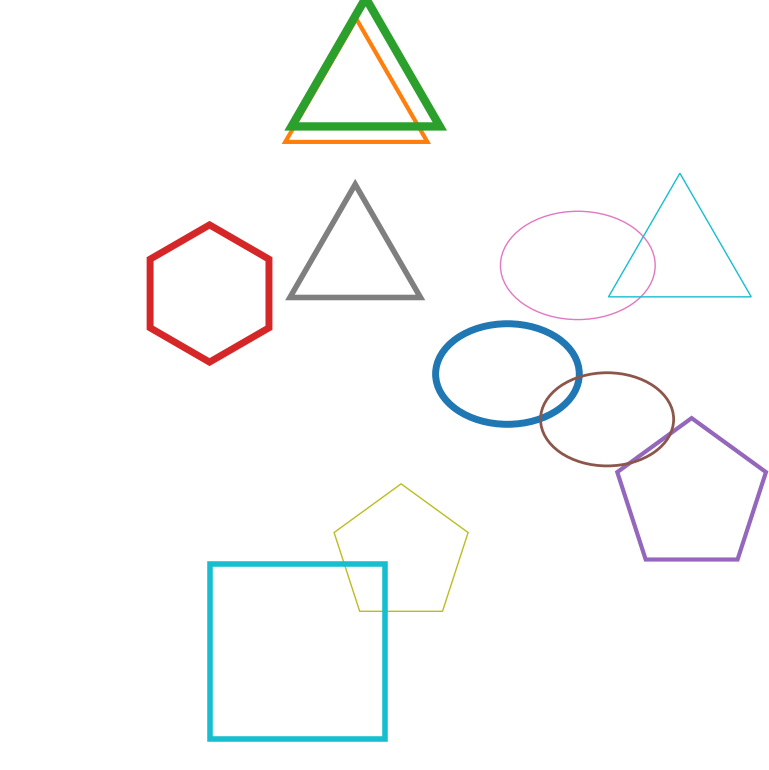[{"shape": "oval", "thickness": 2.5, "radius": 0.47, "center": [0.659, 0.514]}, {"shape": "triangle", "thickness": 1.5, "radius": 0.53, "center": [0.463, 0.869]}, {"shape": "triangle", "thickness": 3, "radius": 0.56, "center": [0.475, 0.891]}, {"shape": "hexagon", "thickness": 2.5, "radius": 0.45, "center": [0.272, 0.619]}, {"shape": "pentagon", "thickness": 1.5, "radius": 0.51, "center": [0.898, 0.355]}, {"shape": "oval", "thickness": 1, "radius": 0.43, "center": [0.788, 0.455]}, {"shape": "oval", "thickness": 0.5, "radius": 0.5, "center": [0.75, 0.655]}, {"shape": "triangle", "thickness": 2, "radius": 0.49, "center": [0.461, 0.663]}, {"shape": "pentagon", "thickness": 0.5, "radius": 0.46, "center": [0.521, 0.28]}, {"shape": "triangle", "thickness": 0.5, "radius": 0.54, "center": [0.883, 0.668]}, {"shape": "square", "thickness": 2, "radius": 0.57, "center": [0.386, 0.154]}]